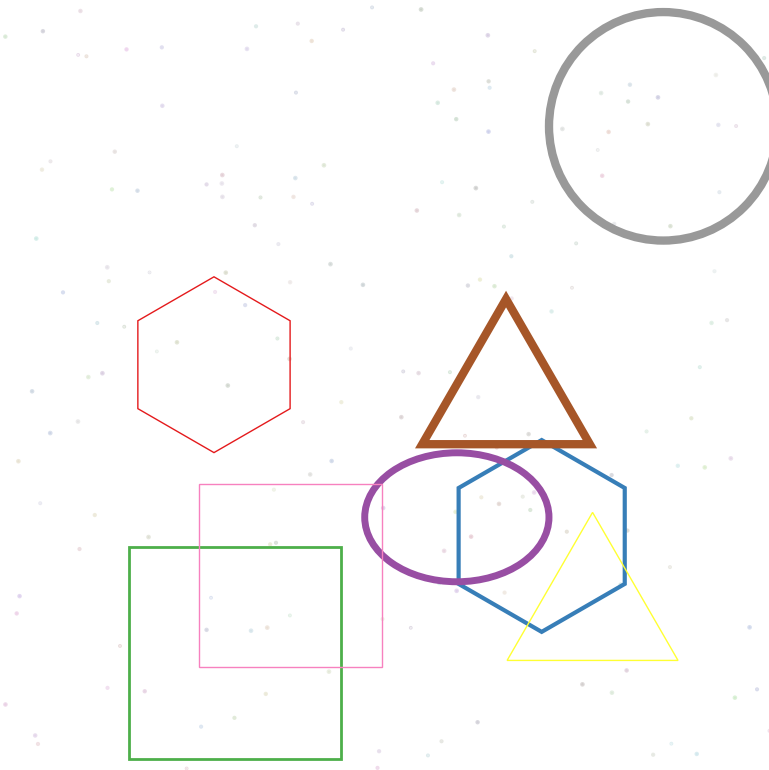[{"shape": "hexagon", "thickness": 0.5, "radius": 0.57, "center": [0.278, 0.526]}, {"shape": "hexagon", "thickness": 1.5, "radius": 0.62, "center": [0.703, 0.304]}, {"shape": "square", "thickness": 1, "radius": 0.69, "center": [0.305, 0.152]}, {"shape": "oval", "thickness": 2.5, "radius": 0.6, "center": [0.593, 0.328]}, {"shape": "triangle", "thickness": 0.5, "radius": 0.64, "center": [0.77, 0.206]}, {"shape": "triangle", "thickness": 3, "radius": 0.63, "center": [0.657, 0.486]}, {"shape": "square", "thickness": 0.5, "radius": 0.59, "center": [0.377, 0.252]}, {"shape": "circle", "thickness": 3, "radius": 0.74, "center": [0.861, 0.836]}]